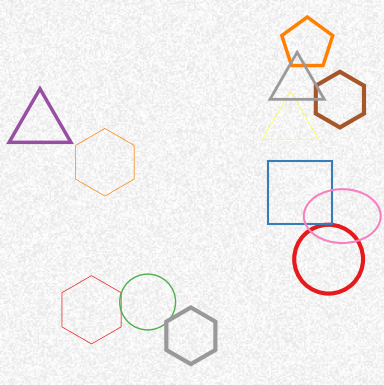[{"shape": "hexagon", "thickness": 0.5, "radius": 0.44, "center": [0.238, 0.195]}, {"shape": "circle", "thickness": 3, "radius": 0.45, "center": [0.854, 0.327]}, {"shape": "square", "thickness": 1.5, "radius": 0.42, "center": [0.78, 0.5]}, {"shape": "circle", "thickness": 1, "radius": 0.36, "center": [0.384, 0.216]}, {"shape": "triangle", "thickness": 2.5, "radius": 0.46, "center": [0.104, 0.677]}, {"shape": "hexagon", "thickness": 0.5, "radius": 0.44, "center": [0.272, 0.579]}, {"shape": "pentagon", "thickness": 2.5, "radius": 0.35, "center": [0.798, 0.886]}, {"shape": "triangle", "thickness": 0.5, "radius": 0.42, "center": [0.755, 0.68]}, {"shape": "hexagon", "thickness": 3, "radius": 0.36, "center": [0.883, 0.741]}, {"shape": "oval", "thickness": 1.5, "radius": 0.5, "center": [0.889, 0.439]}, {"shape": "triangle", "thickness": 2, "radius": 0.41, "center": [0.772, 0.783]}, {"shape": "hexagon", "thickness": 3, "radius": 0.37, "center": [0.496, 0.128]}]